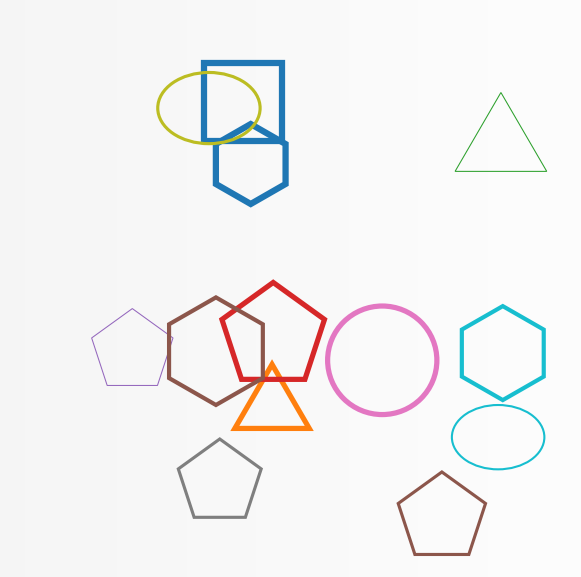[{"shape": "square", "thickness": 3, "radius": 0.34, "center": [0.418, 0.822]}, {"shape": "hexagon", "thickness": 3, "radius": 0.35, "center": [0.431, 0.715]}, {"shape": "triangle", "thickness": 2.5, "radius": 0.37, "center": [0.468, 0.294]}, {"shape": "triangle", "thickness": 0.5, "radius": 0.46, "center": [0.862, 0.748]}, {"shape": "pentagon", "thickness": 2.5, "radius": 0.46, "center": [0.47, 0.417]}, {"shape": "pentagon", "thickness": 0.5, "radius": 0.37, "center": [0.228, 0.391]}, {"shape": "pentagon", "thickness": 1.5, "radius": 0.39, "center": [0.76, 0.103]}, {"shape": "hexagon", "thickness": 2, "radius": 0.47, "center": [0.372, 0.391]}, {"shape": "circle", "thickness": 2.5, "radius": 0.47, "center": [0.658, 0.375]}, {"shape": "pentagon", "thickness": 1.5, "radius": 0.37, "center": [0.378, 0.164]}, {"shape": "oval", "thickness": 1.5, "radius": 0.44, "center": [0.359, 0.812]}, {"shape": "hexagon", "thickness": 2, "radius": 0.41, "center": [0.865, 0.388]}, {"shape": "oval", "thickness": 1, "radius": 0.4, "center": [0.857, 0.242]}]